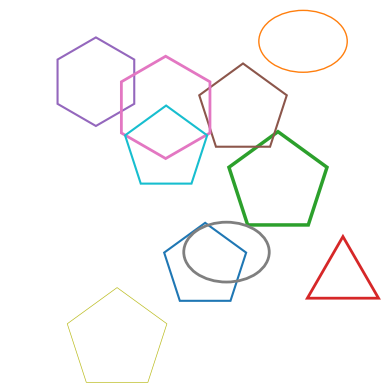[{"shape": "pentagon", "thickness": 1.5, "radius": 0.56, "center": [0.533, 0.309]}, {"shape": "oval", "thickness": 1, "radius": 0.57, "center": [0.787, 0.893]}, {"shape": "pentagon", "thickness": 2.5, "radius": 0.67, "center": [0.722, 0.524]}, {"shape": "triangle", "thickness": 2, "radius": 0.53, "center": [0.891, 0.279]}, {"shape": "hexagon", "thickness": 1.5, "radius": 0.58, "center": [0.249, 0.788]}, {"shape": "pentagon", "thickness": 1.5, "radius": 0.6, "center": [0.631, 0.716]}, {"shape": "hexagon", "thickness": 2, "radius": 0.66, "center": [0.43, 0.721]}, {"shape": "oval", "thickness": 2, "radius": 0.56, "center": [0.588, 0.345]}, {"shape": "pentagon", "thickness": 0.5, "radius": 0.68, "center": [0.304, 0.117]}, {"shape": "pentagon", "thickness": 1.5, "radius": 0.56, "center": [0.431, 0.614]}]